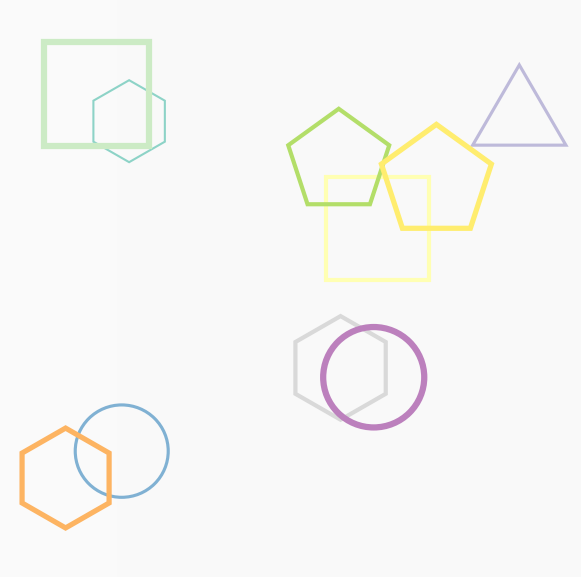[{"shape": "hexagon", "thickness": 1, "radius": 0.35, "center": [0.222, 0.789]}, {"shape": "square", "thickness": 2, "radius": 0.44, "center": [0.649, 0.603]}, {"shape": "triangle", "thickness": 1.5, "radius": 0.46, "center": [0.893, 0.794]}, {"shape": "circle", "thickness": 1.5, "radius": 0.4, "center": [0.209, 0.218]}, {"shape": "hexagon", "thickness": 2.5, "radius": 0.43, "center": [0.113, 0.171]}, {"shape": "pentagon", "thickness": 2, "radius": 0.46, "center": [0.583, 0.719]}, {"shape": "hexagon", "thickness": 2, "radius": 0.45, "center": [0.586, 0.362]}, {"shape": "circle", "thickness": 3, "radius": 0.43, "center": [0.643, 0.346]}, {"shape": "square", "thickness": 3, "radius": 0.45, "center": [0.165, 0.836]}, {"shape": "pentagon", "thickness": 2.5, "radius": 0.5, "center": [0.751, 0.684]}]